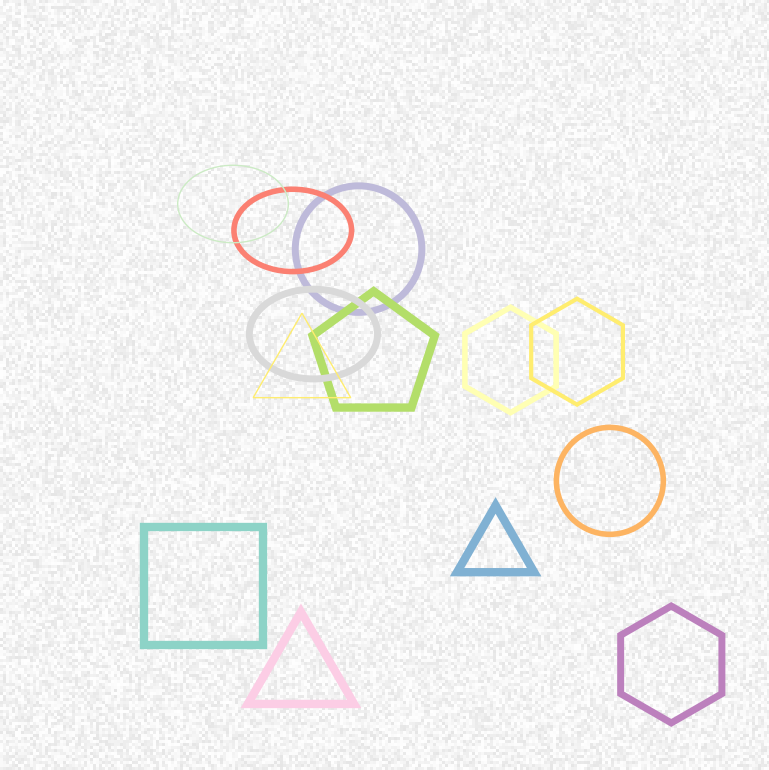[{"shape": "square", "thickness": 3, "radius": 0.38, "center": [0.264, 0.239]}, {"shape": "hexagon", "thickness": 2, "radius": 0.34, "center": [0.663, 0.533]}, {"shape": "circle", "thickness": 2.5, "radius": 0.41, "center": [0.466, 0.676]}, {"shape": "oval", "thickness": 2, "radius": 0.38, "center": [0.38, 0.701]}, {"shape": "triangle", "thickness": 3, "radius": 0.29, "center": [0.644, 0.286]}, {"shape": "circle", "thickness": 2, "radius": 0.35, "center": [0.792, 0.376]}, {"shape": "pentagon", "thickness": 3, "radius": 0.42, "center": [0.485, 0.538]}, {"shape": "triangle", "thickness": 3, "radius": 0.4, "center": [0.391, 0.126]}, {"shape": "oval", "thickness": 2.5, "radius": 0.42, "center": [0.407, 0.566]}, {"shape": "hexagon", "thickness": 2.5, "radius": 0.38, "center": [0.872, 0.137]}, {"shape": "oval", "thickness": 0.5, "radius": 0.36, "center": [0.303, 0.735]}, {"shape": "hexagon", "thickness": 1.5, "radius": 0.34, "center": [0.749, 0.543]}, {"shape": "triangle", "thickness": 0.5, "radius": 0.37, "center": [0.392, 0.52]}]